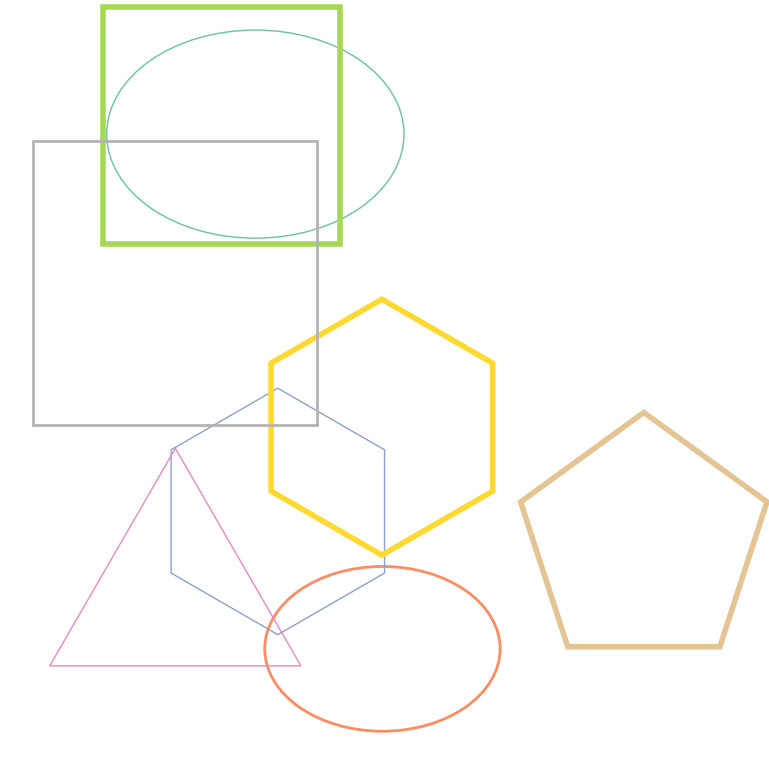[{"shape": "oval", "thickness": 0.5, "radius": 0.97, "center": [0.332, 0.826]}, {"shape": "oval", "thickness": 1, "radius": 0.76, "center": [0.497, 0.157]}, {"shape": "hexagon", "thickness": 0.5, "radius": 0.8, "center": [0.361, 0.336]}, {"shape": "triangle", "thickness": 0.5, "radius": 0.94, "center": [0.228, 0.229]}, {"shape": "square", "thickness": 2, "radius": 0.77, "center": [0.288, 0.837]}, {"shape": "hexagon", "thickness": 2, "radius": 0.83, "center": [0.496, 0.445]}, {"shape": "pentagon", "thickness": 2, "radius": 0.84, "center": [0.836, 0.296]}, {"shape": "square", "thickness": 1, "radius": 0.92, "center": [0.227, 0.633]}]